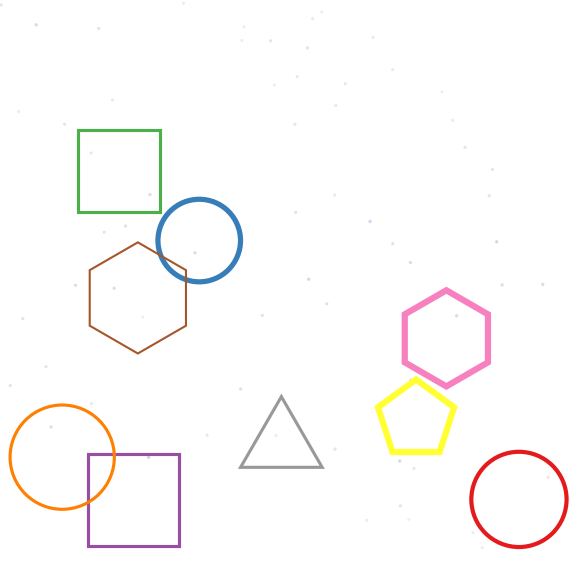[{"shape": "circle", "thickness": 2, "radius": 0.41, "center": [0.899, 0.134]}, {"shape": "circle", "thickness": 2.5, "radius": 0.36, "center": [0.345, 0.583]}, {"shape": "square", "thickness": 1.5, "radius": 0.35, "center": [0.205, 0.702]}, {"shape": "square", "thickness": 1.5, "radius": 0.4, "center": [0.231, 0.133]}, {"shape": "circle", "thickness": 1.5, "radius": 0.45, "center": [0.108, 0.208]}, {"shape": "pentagon", "thickness": 3, "radius": 0.35, "center": [0.72, 0.272]}, {"shape": "hexagon", "thickness": 1, "radius": 0.48, "center": [0.239, 0.483]}, {"shape": "hexagon", "thickness": 3, "radius": 0.42, "center": [0.773, 0.413]}, {"shape": "triangle", "thickness": 1.5, "radius": 0.41, "center": [0.487, 0.231]}]